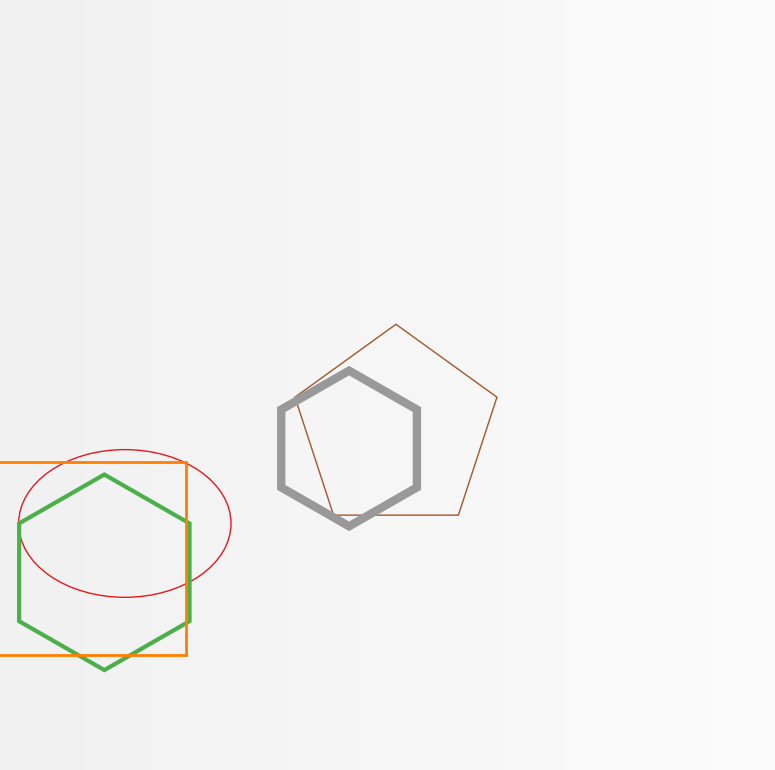[{"shape": "oval", "thickness": 0.5, "radius": 0.69, "center": [0.161, 0.32]}, {"shape": "hexagon", "thickness": 1.5, "radius": 0.63, "center": [0.135, 0.257]}, {"shape": "square", "thickness": 1, "radius": 0.63, "center": [0.114, 0.275]}, {"shape": "pentagon", "thickness": 0.5, "radius": 0.69, "center": [0.511, 0.442]}, {"shape": "hexagon", "thickness": 3, "radius": 0.51, "center": [0.45, 0.418]}]